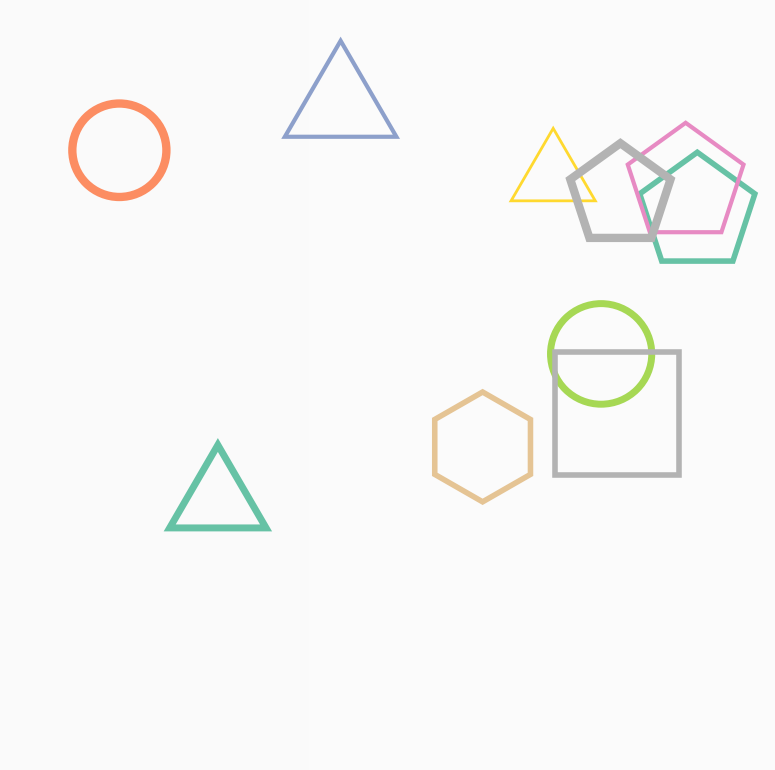[{"shape": "pentagon", "thickness": 2, "radius": 0.39, "center": [0.9, 0.724]}, {"shape": "triangle", "thickness": 2.5, "radius": 0.36, "center": [0.281, 0.35]}, {"shape": "circle", "thickness": 3, "radius": 0.3, "center": [0.154, 0.805]}, {"shape": "triangle", "thickness": 1.5, "radius": 0.42, "center": [0.44, 0.864]}, {"shape": "pentagon", "thickness": 1.5, "radius": 0.39, "center": [0.885, 0.762]}, {"shape": "circle", "thickness": 2.5, "radius": 0.33, "center": [0.776, 0.54]}, {"shape": "triangle", "thickness": 1, "radius": 0.31, "center": [0.714, 0.771]}, {"shape": "hexagon", "thickness": 2, "radius": 0.36, "center": [0.623, 0.42]}, {"shape": "pentagon", "thickness": 3, "radius": 0.34, "center": [0.801, 0.746]}, {"shape": "square", "thickness": 2, "radius": 0.4, "center": [0.796, 0.463]}]